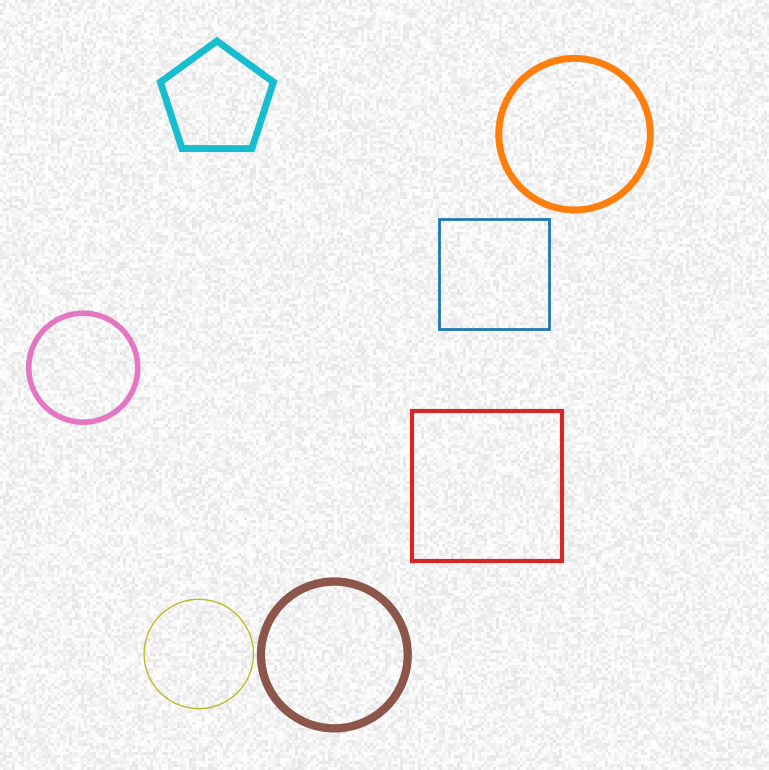[{"shape": "square", "thickness": 1, "radius": 0.36, "center": [0.642, 0.644]}, {"shape": "circle", "thickness": 2.5, "radius": 0.49, "center": [0.746, 0.826]}, {"shape": "square", "thickness": 1.5, "radius": 0.49, "center": [0.632, 0.369]}, {"shape": "circle", "thickness": 3, "radius": 0.48, "center": [0.434, 0.149]}, {"shape": "circle", "thickness": 2, "radius": 0.35, "center": [0.108, 0.522]}, {"shape": "circle", "thickness": 0.5, "radius": 0.35, "center": [0.258, 0.151]}, {"shape": "pentagon", "thickness": 2.5, "radius": 0.39, "center": [0.282, 0.87]}]